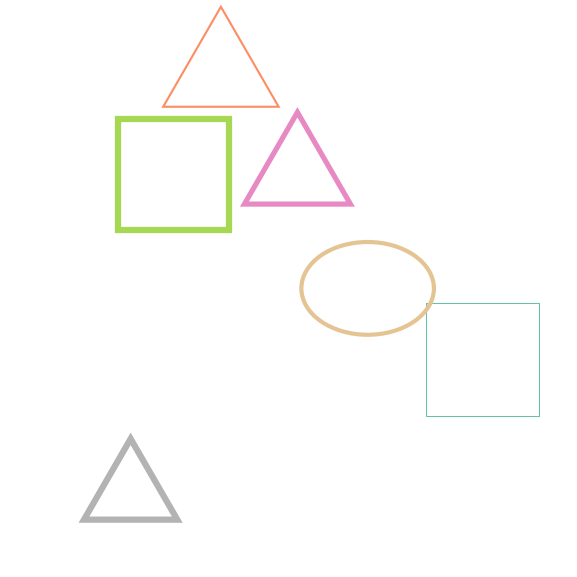[{"shape": "square", "thickness": 0.5, "radius": 0.49, "center": [0.836, 0.376]}, {"shape": "triangle", "thickness": 1, "radius": 0.58, "center": [0.383, 0.872]}, {"shape": "triangle", "thickness": 2.5, "radius": 0.53, "center": [0.515, 0.699]}, {"shape": "square", "thickness": 3, "radius": 0.48, "center": [0.301, 0.696]}, {"shape": "oval", "thickness": 2, "radius": 0.57, "center": [0.637, 0.5]}, {"shape": "triangle", "thickness": 3, "radius": 0.47, "center": [0.226, 0.146]}]